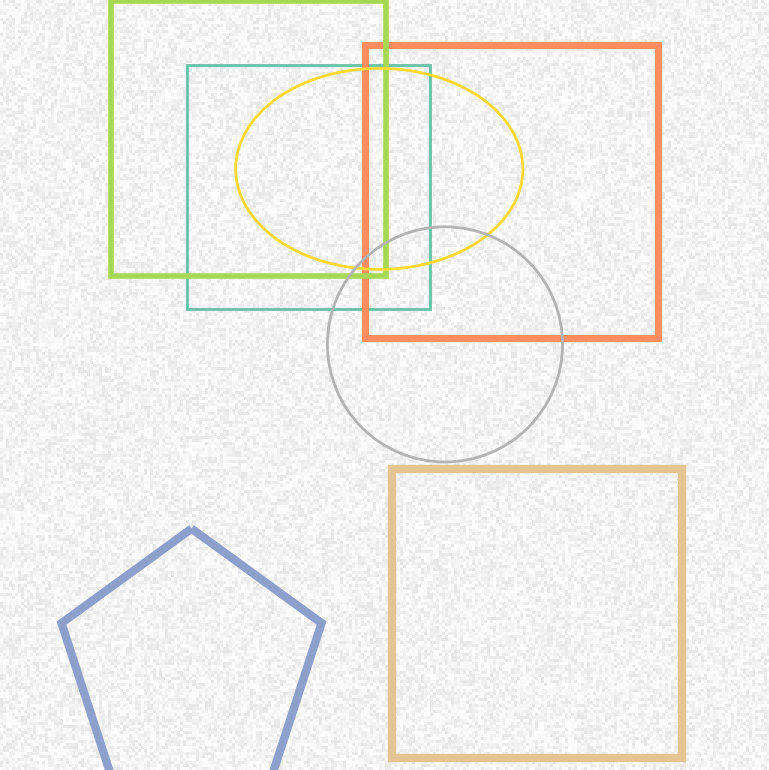[{"shape": "square", "thickness": 1, "radius": 0.79, "center": [0.401, 0.757]}, {"shape": "square", "thickness": 2.5, "radius": 0.95, "center": [0.664, 0.751]}, {"shape": "pentagon", "thickness": 3, "radius": 0.89, "center": [0.249, 0.136]}, {"shape": "square", "thickness": 2, "radius": 0.89, "center": [0.323, 0.82]}, {"shape": "oval", "thickness": 1, "radius": 0.93, "center": [0.493, 0.781]}, {"shape": "square", "thickness": 3, "radius": 0.94, "center": [0.697, 0.204]}, {"shape": "circle", "thickness": 1, "radius": 0.76, "center": [0.578, 0.553]}]